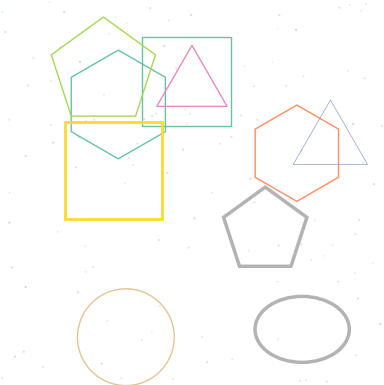[{"shape": "square", "thickness": 1, "radius": 0.58, "center": [0.484, 0.789]}, {"shape": "hexagon", "thickness": 1, "radius": 0.71, "center": [0.307, 0.729]}, {"shape": "hexagon", "thickness": 1, "radius": 0.63, "center": [0.771, 0.602]}, {"shape": "triangle", "thickness": 0.5, "radius": 0.56, "center": [0.858, 0.629]}, {"shape": "triangle", "thickness": 1, "radius": 0.53, "center": [0.499, 0.776]}, {"shape": "pentagon", "thickness": 1, "radius": 0.71, "center": [0.269, 0.814]}, {"shape": "square", "thickness": 2, "radius": 0.63, "center": [0.294, 0.557]}, {"shape": "circle", "thickness": 1, "radius": 0.63, "center": [0.327, 0.124]}, {"shape": "oval", "thickness": 2.5, "radius": 0.61, "center": [0.785, 0.144]}, {"shape": "pentagon", "thickness": 2.5, "radius": 0.57, "center": [0.689, 0.4]}]